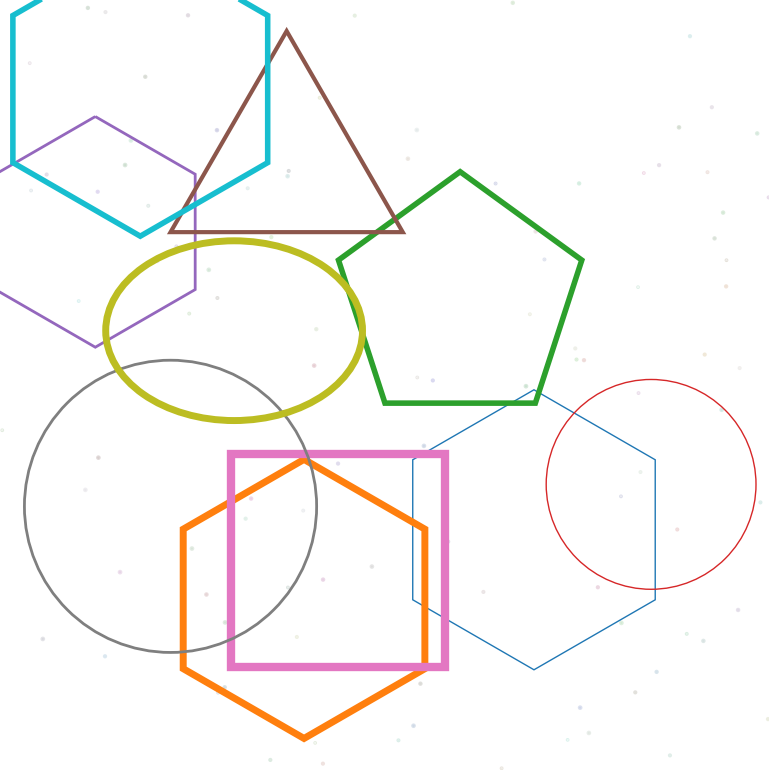[{"shape": "hexagon", "thickness": 0.5, "radius": 0.91, "center": [0.693, 0.312]}, {"shape": "hexagon", "thickness": 2.5, "radius": 0.91, "center": [0.395, 0.222]}, {"shape": "pentagon", "thickness": 2, "radius": 0.83, "center": [0.598, 0.611]}, {"shape": "circle", "thickness": 0.5, "radius": 0.68, "center": [0.846, 0.371]}, {"shape": "hexagon", "thickness": 1, "radius": 0.75, "center": [0.124, 0.699]}, {"shape": "triangle", "thickness": 1.5, "radius": 0.87, "center": [0.372, 0.786]}, {"shape": "square", "thickness": 3, "radius": 0.69, "center": [0.439, 0.272]}, {"shape": "circle", "thickness": 1, "radius": 0.95, "center": [0.221, 0.342]}, {"shape": "oval", "thickness": 2.5, "radius": 0.83, "center": [0.304, 0.571]}, {"shape": "hexagon", "thickness": 2, "radius": 0.96, "center": [0.182, 0.884]}]